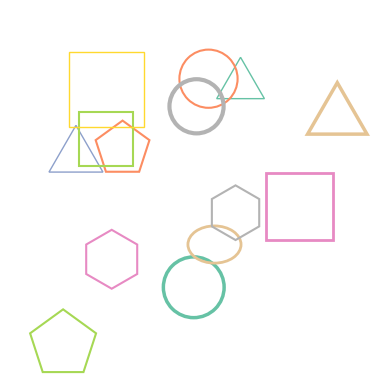[{"shape": "circle", "thickness": 2.5, "radius": 0.39, "center": [0.503, 0.254]}, {"shape": "triangle", "thickness": 1, "radius": 0.36, "center": [0.625, 0.78]}, {"shape": "pentagon", "thickness": 1.5, "radius": 0.37, "center": [0.318, 0.613]}, {"shape": "circle", "thickness": 1.5, "radius": 0.38, "center": [0.542, 0.796]}, {"shape": "triangle", "thickness": 1, "radius": 0.4, "center": [0.197, 0.594]}, {"shape": "square", "thickness": 2, "radius": 0.44, "center": [0.777, 0.463]}, {"shape": "hexagon", "thickness": 1.5, "radius": 0.38, "center": [0.29, 0.327]}, {"shape": "pentagon", "thickness": 1.5, "radius": 0.45, "center": [0.164, 0.106]}, {"shape": "square", "thickness": 1.5, "radius": 0.35, "center": [0.275, 0.639]}, {"shape": "square", "thickness": 1, "radius": 0.49, "center": [0.277, 0.768]}, {"shape": "triangle", "thickness": 2.5, "radius": 0.45, "center": [0.876, 0.696]}, {"shape": "oval", "thickness": 2, "radius": 0.34, "center": [0.557, 0.365]}, {"shape": "hexagon", "thickness": 1.5, "radius": 0.36, "center": [0.612, 0.448]}, {"shape": "circle", "thickness": 3, "radius": 0.35, "center": [0.51, 0.724]}]